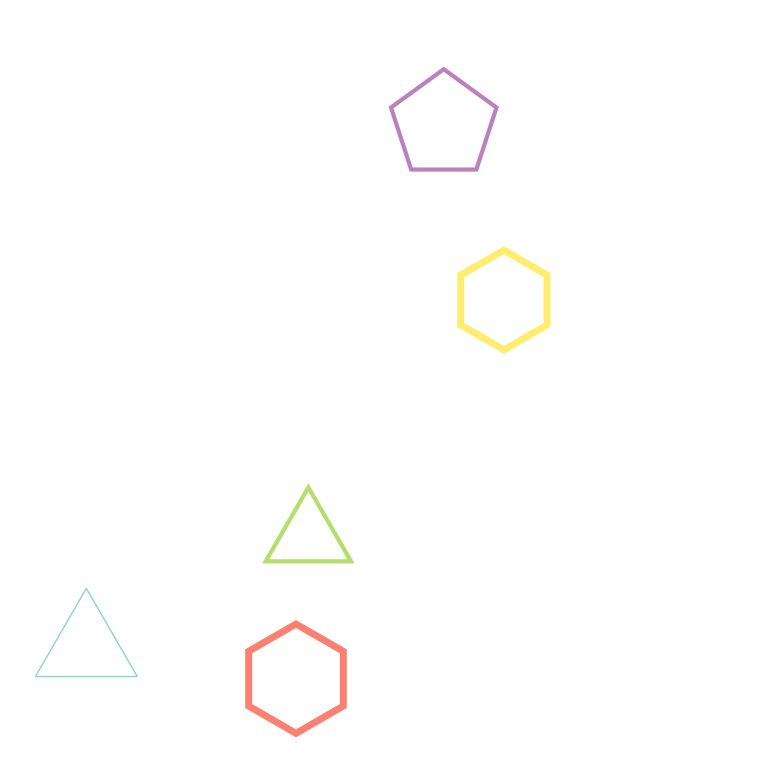[{"shape": "triangle", "thickness": 0.5, "radius": 0.38, "center": [0.112, 0.16]}, {"shape": "hexagon", "thickness": 2.5, "radius": 0.36, "center": [0.384, 0.119]}, {"shape": "triangle", "thickness": 1.5, "radius": 0.32, "center": [0.4, 0.303]}, {"shape": "pentagon", "thickness": 1.5, "radius": 0.36, "center": [0.576, 0.838]}, {"shape": "hexagon", "thickness": 2.5, "radius": 0.32, "center": [0.654, 0.61]}]